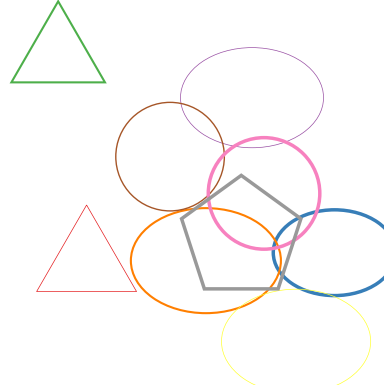[{"shape": "triangle", "thickness": 0.5, "radius": 0.75, "center": [0.225, 0.318]}, {"shape": "oval", "thickness": 2.5, "radius": 0.8, "center": [0.869, 0.344]}, {"shape": "triangle", "thickness": 1.5, "radius": 0.7, "center": [0.151, 0.856]}, {"shape": "oval", "thickness": 0.5, "radius": 0.93, "center": [0.655, 0.746]}, {"shape": "oval", "thickness": 1.5, "radius": 0.97, "center": [0.535, 0.323]}, {"shape": "oval", "thickness": 0.5, "radius": 0.97, "center": [0.769, 0.113]}, {"shape": "circle", "thickness": 1, "radius": 0.7, "center": [0.442, 0.593]}, {"shape": "circle", "thickness": 2.5, "radius": 0.72, "center": [0.686, 0.498]}, {"shape": "pentagon", "thickness": 2.5, "radius": 0.81, "center": [0.627, 0.381]}]